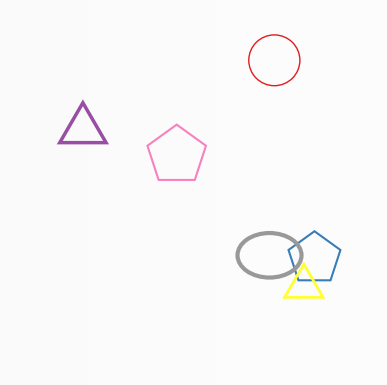[{"shape": "circle", "thickness": 1, "radius": 0.33, "center": [0.708, 0.843]}, {"shape": "pentagon", "thickness": 1.5, "radius": 0.35, "center": [0.812, 0.329]}, {"shape": "triangle", "thickness": 2.5, "radius": 0.35, "center": [0.214, 0.664]}, {"shape": "triangle", "thickness": 2, "radius": 0.29, "center": [0.784, 0.256]}, {"shape": "pentagon", "thickness": 1.5, "radius": 0.4, "center": [0.456, 0.597]}, {"shape": "oval", "thickness": 3, "radius": 0.41, "center": [0.696, 0.337]}]